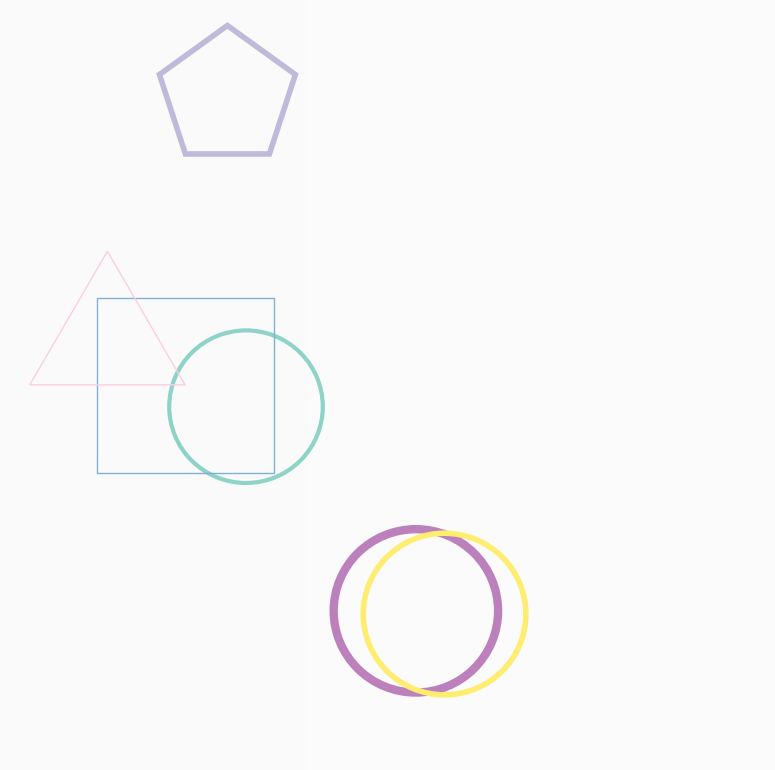[{"shape": "circle", "thickness": 1.5, "radius": 0.5, "center": [0.317, 0.472]}, {"shape": "pentagon", "thickness": 2, "radius": 0.46, "center": [0.293, 0.875]}, {"shape": "square", "thickness": 0.5, "radius": 0.57, "center": [0.24, 0.499]}, {"shape": "triangle", "thickness": 0.5, "radius": 0.58, "center": [0.139, 0.558]}, {"shape": "circle", "thickness": 3, "radius": 0.53, "center": [0.537, 0.207]}, {"shape": "circle", "thickness": 2, "radius": 0.52, "center": [0.574, 0.203]}]